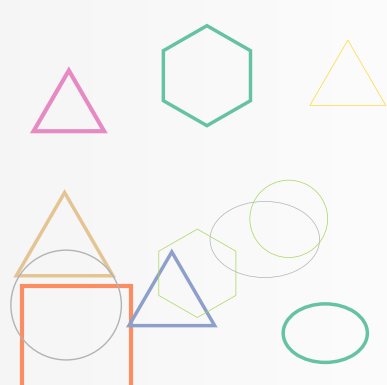[{"shape": "oval", "thickness": 2.5, "radius": 0.54, "center": [0.839, 0.135]}, {"shape": "hexagon", "thickness": 2.5, "radius": 0.65, "center": [0.534, 0.803]}, {"shape": "square", "thickness": 3, "radius": 0.71, "center": [0.198, 0.115]}, {"shape": "triangle", "thickness": 2.5, "radius": 0.64, "center": [0.443, 0.218]}, {"shape": "triangle", "thickness": 3, "radius": 0.53, "center": [0.178, 0.712]}, {"shape": "hexagon", "thickness": 0.5, "radius": 0.57, "center": [0.509, 0.29]}, {"shape": "circle", "thickness": 0.5, "radius": 0.5, "center": [0.745, 0.432]}, {"shape": "triangle", "thickness": 0.5, "radius": 0.57, "center": [0.898, 0.783]}, {"shape": "triangle", "thickness": 2.5, "radius": 0.72, "center": [0.167, 0.356]}, {"shape": "oval", "thickness": 0.5, "radius": 0.71, "center": [0.683, 0.378]}, {"shape": "circle", "thickness": 1, "radius": 0.71, "center": [0.171, 0.208]}]